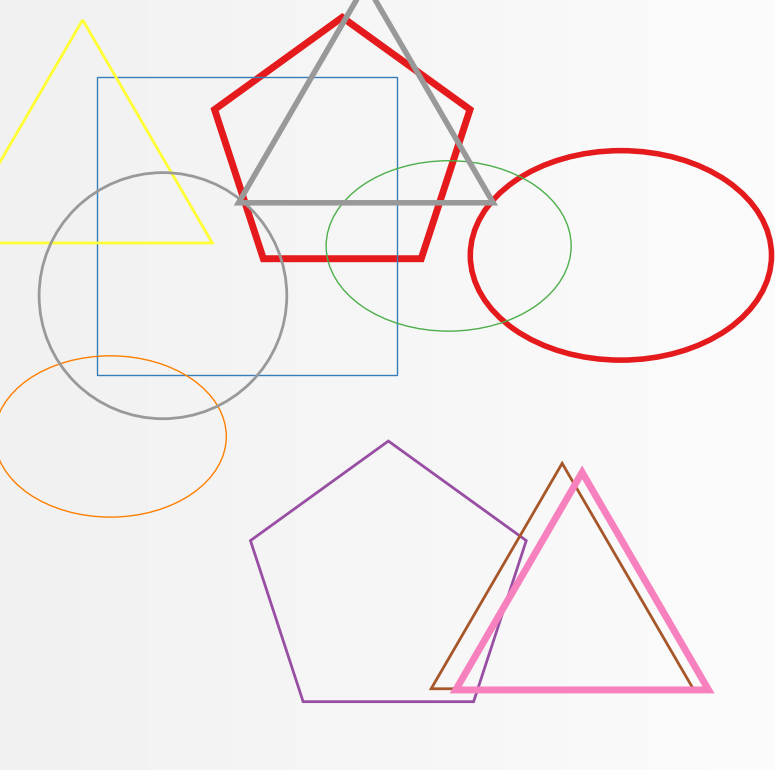[{"shape": "pentagon", "thickness": 2.5, "radius": 0.87, "center": [0.442, 0.804]}, {"shape": "oval", "thickness": 2, "radius": 0.97, "center": [0.801, 0.668]}, {"shape": "square", "thickness": 0.5, "radius": 0.97, "center": [0.319, 0.706]}, {"shape": "oval", "thickness": 0.5, "radius": 0.79, "center": [0.579, 0.681]}, {"shape": "pentagon", "thickness": 1, "radius": 0.94, "center": [0.501, 0.24]}, {"shape": "oval", "thickness": 0.5, "radius": 0.75, "center": [0.142, 0.433]}, {"shape": "triangle", "thickness": 1, "radius": 0.97, "center": [0.107, 0.781]}, {"shape": "triangle", "thickness": 1, "radius": 0.98, "center": [0.725, 0.203]}, {"shape": "triangle", "thickness": 2.5, "radius": 0.94, "center": [0.751, 0.198]}, {"shape": "circle", "thickness": 1, "radius": 0.8, "center": [0.21, 0.616]}, {"shape": "triangle", "thickness": 2, "radius": 0.95, "center": [0.472, 0.831]}]